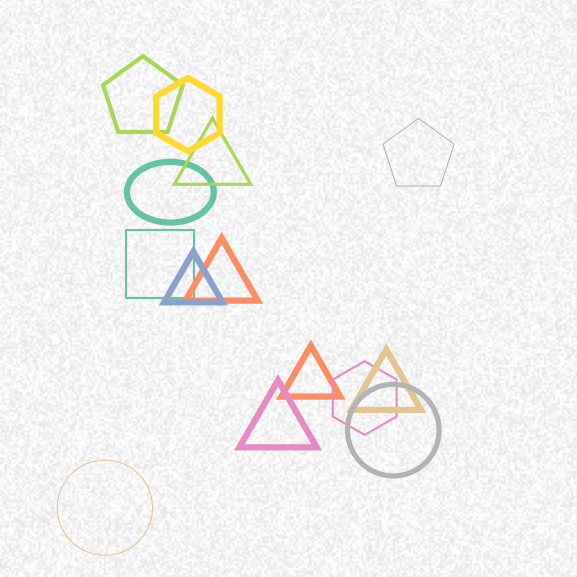[{"shape": "square", "thickness": 1, "radius": 0.29, "center": [0.278, 0.543]}, {"shape": "oval", "thickness": 3, "radius": 0.38, "center": [0.295, 0.666]}, {"shape": "triangle", "thickness": 3, "radius": 0.36, "center": [0.384, 0.515]}, {"shape": "triangle", "thickness": 3, "radius": 0.29, "center": [0.538, 0.342]}, {"shape": "triangle", "thickness": 3, "radius": 0.29, "center": [0.335, 0.505]}, {"shape": "hexagon", "thickness": 1, "radius": 0.32, "center": [0.631, 0.31]}, {"shape": "triangle", "thickness": 3, "radius": 0.39, "center": [0.481, 0.263]}, {"shape": "pentagon", "thickness": 2, "radius": 0.36, "center": [0.248, 0.829]}, {"shape": "triangle", "thickness": 1.5, "radius": 0.38, "center": [0.368, 0.718]}, {"shape": "hexagon", "thickness": 3, "radius": 0.32, "center": [0.325, 0.801]}, {"shape": "circle", "thickness": 0.5, "radius": 0.41, "center": [0.182, 0.12]}, {"shape": "triangle", "thickness": 3, "radius": 0.35, "center": [0.669, 0.324]}, {"shape": "pentagon", "thickness": 0.5, "radius": 0.32, "center": [0.725, 0.729]}, {"shape": "circle", "thickness": 2.5, "radius": 0.4, "center": [0.681, 0.254]}]